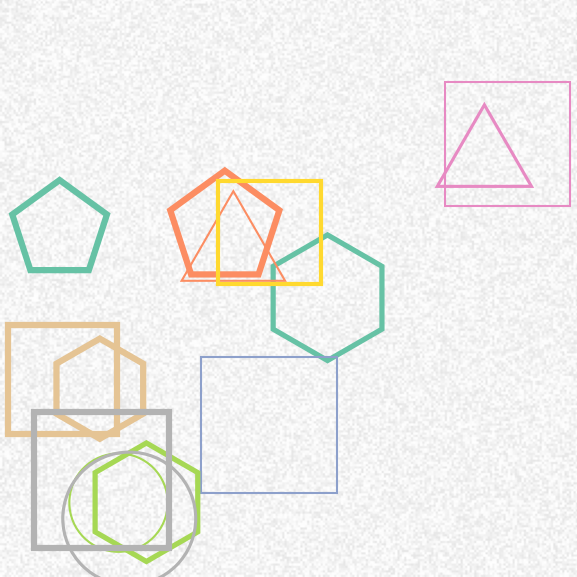[{"shape": "pentagon", "thickness": 3, "radius": 0.43, "center": [0.103, 0.601]}, {"shape": "hexagon", "thickness": 2.5, "radius": 0.54, "center": [0.567, 0.484]}, {"shape": "pentagon", "thickness": 3, "radius": 0.5, "center": [0.389, 0.604]}, {"shape": "triangle", "thickness": 1, "radius": 0.52, "center": [0.404, 0.565]}, {"shape": "square", "thickness": 1, "radius": 0.59, "center": [0.466, 0.263]}, {"shape": "square", "thickness": 1, "radius": 0.54, "center": [0.879, 0.749]}, {"shape": "triangle", "thickness": 1.5, "radius": 0.47, "center": [0.839, 0.723]}, {"shape": "hexagon", "thickness": 2.5, "radius": 0.51, "center": [0.254, 0.129]}, {"shape": "circle", "thickness": 1, "radius": 0.43, "center": [0.205, 0.129]}, {"shape": "square", "thickness": 2, "radius": 0.45, "center": [0.467, 0.597]}, {"shape": "hexagon", "thickness": 3, "radius": 0.43, "center": [0.173, 0.326]}, {"shape": "square", "thickness": 3, "radius": 0.47, "center": [0.108, 0.342]}, {"shape": "circle", "thickness": 1.5, "radius": 0.58, "center": [0.224, 0.101]}, {"shape": "square", "thickness": 3, "radius": 0.59, "center": [0.176, 0.168]}]